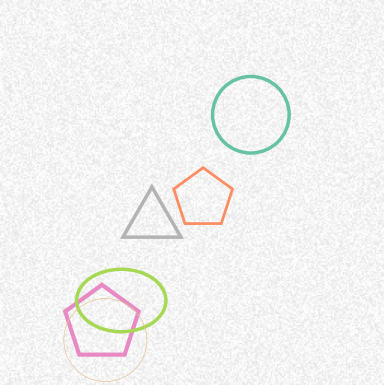[{"shape": "circle", "thickness": 2.5, "radius": 0.5, "center": [0.652, 0.702]}, {"shape": "pentagon", "thickness": 2, "radius": 0.4, "center": [0.528, 0.484]}, {"shape": "pentagon", "thickness": 3, "radius": 0.5, "center": [0.265, 0.16]}, {"shape": "oval", "thickness": 2.5, "radius": 0.58, "center": [0.315, 0.219]}, {"shape": "circle", "thickness": 0.5, "radius": 0.54, "center": [0.274, 0.117]}, {"shape": "triangle", "thickness": 2.5, "radius": 0.44, "center": [0.395, 0.428]}]